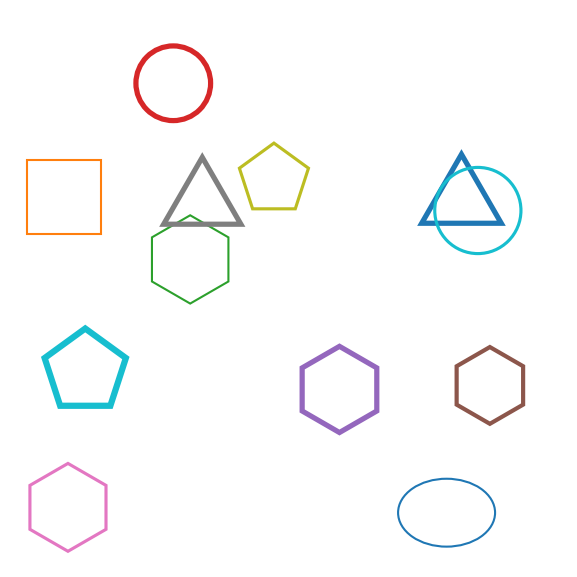[{"shape": "oval", "thickness": 1, "radius": 0.42, "center": [0.773, 0.111]}, {"shape": "triangle", "thickness": 2.5, "radius": 0.4, "center": [0.799, 0.652]}, {"shape": "square", "thickness": 1, "radius": 0.32, "center": [0.111, 0.658]}, {"shape": "hexagon", "thickness": 1, "radius": 0.38, "center": [0.329, 0.55]}, {"shape": "circle", "thickness": 2.5, "radius": 0.32, "center": [0.3, 0.855]}, {"shape": "hexagon", "thickness": 2.5, "radius": 0.37, "center": [0.588, 0.325]}, {"shape": "hexagon", "thickness": 2, "radius": 0.33, "center": [0.848, 0.332]}, {"shape": "hexagon", "thickness": 1.5, "radius": 0.38, "center": [0.118, 0.121]}, {"shape": "triangle", "thickness": 2.5, "radius": 0.39, "center": [0.35, 0.649]}, {"shape": "pentagon", "thickness": 1.5, "radius": 0.31, "center": [0.474, 0.688]}, {"shape": "pentagon", "thickness": 3, "radius": 0.37, "center": [0.148, 0.356]}, {"shape": "circle", "thickness": 1.5, "radius": 0.37, "center": [0.827, 0.635]}]